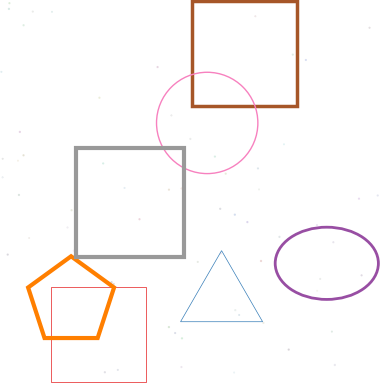[{"shape": "square", "thickness": 0.5, "radius": 0.62, "center": [0.256, 0.132]}, {"shape": "triangle", "thickness": 0.5, "radius": 0.62, "center": [0.576, 0.226]}, {"shape": "oval", "thickness": 2, "radius": 0.67, "center": [0.849, 0.316]}, {"shape": "pentagon", "thickness": 3, "radius": 0.59, "center": [0.185, 0.217]}, {"shape": "square", "thickness": 2.5, "radius": 0.68, "center": [0.636, 0.862]}, {"shape": "circle", "thickness": 1, "radius": 0.66, "center": [0.538, 0.681]}, {"shape": "square", "thickness": 3, "radius": 0.7, "center": [0.338, 0.474]}]